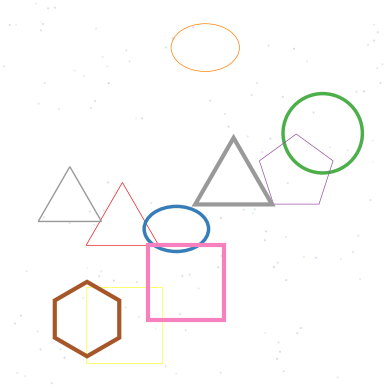[{"shape": "triangle", "thickness": 0.5, "radius": 0.54, "center": [0.318, 0.417]}, {"shape": "oval", "thickness": 2.5, "radius": 0.42, "center": [0.458, 0.405]}, {"shape": "circle", "thickness": 2.5, "radius": 0.52, "center": [0.838, 0.654]}, {"shape": "pentagon", "thickness": 0.5, "radius": 0.5, "center": [0.769, 0.551]}, {"shape": "oval", "thickness": 0.5, "radius": 0.44, "center": [0.533, 0.876]}, {"shape": "square", "thickness": 0.5, "radius": 0.49, "center": [0.322, 0.155]}, {"shape": "hexagon", "thickness": 3, "radius": 0.48, "center": [0.226, 0.171]}, {"shape": "square", "thickness": 3, "radius": 0.49, "center": [0.482, 0.266]}, {"shape": "triangle", "thickness": 1, "radius": 0.47, "center": [0.181, 0.472]}, {"shape": "triangle", "thickness": 3, "radius": 0.58, "center": [0.607, 0.527]}]